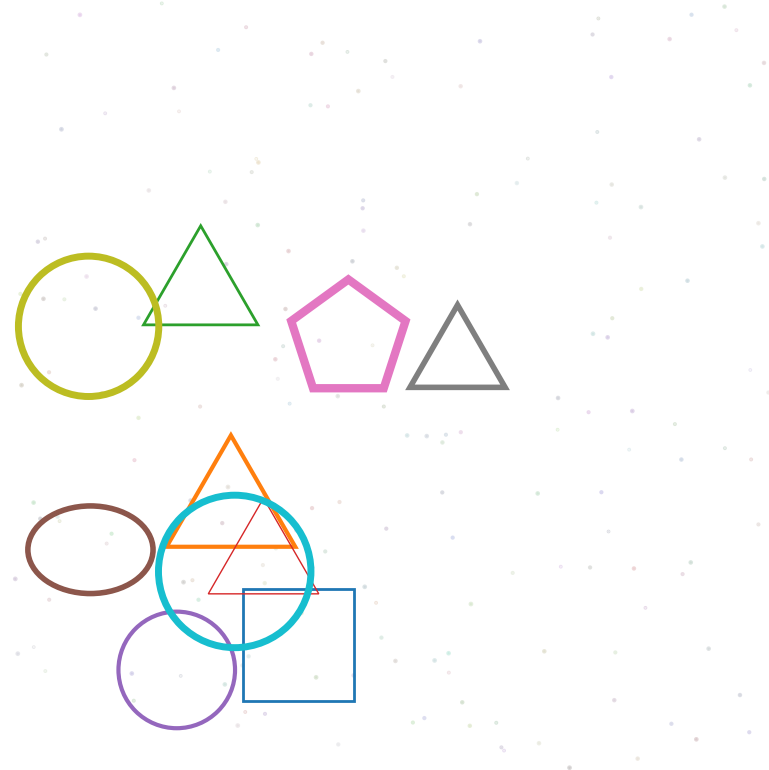[{"shape": "square", "thickness": 1, "radius": 0.36, "center": [0.388, 0.162]}, {"shape": "triangle", "thickness": 1.5, "radius": 0.48, "center": [0.3, 0.338]}, {"shape": "triangle", "thickness": 1, "radius": 0.43, "center": [0.261, 0.621]}, {"shape": "triangle", "thickness": 0.5, "radius": 0.41, "center": [0.342, 0.27]}, {"shape": "circle", "thickness": 1.5, "radius": 0.38, "center": [0.23, 0.13]}, {"shape": "oval", "thickness": 2, "radius": 0.41, "center": [0.117, 0.286]}, {"shape": "pentagon", "thickness": 3, "radius": 0.39, "center": [0.452, 0.559]}, {"shape": "triangle", "thickness": 2, "radius": 0.36, "center": [0.594, 0.533]}, {"shape": "circle", "thickness": 2.5, "radius": 0.46, "center": [0.115, 0.576]}, {"shape": "circle", "thickness": 2.5, "radius": 0.5, "center": [0.305, 0.258]}]